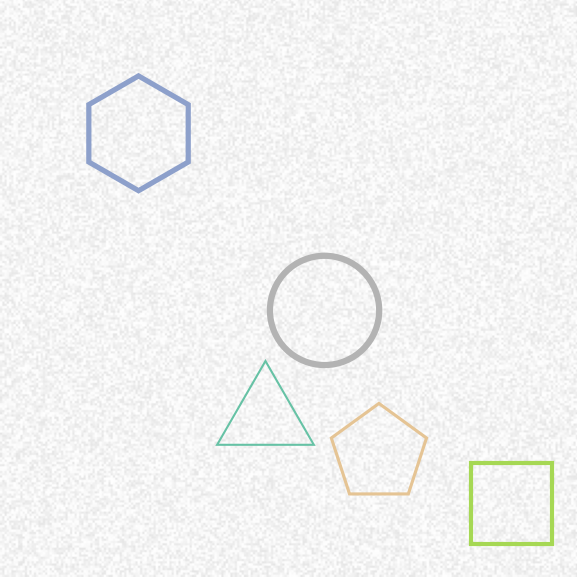[{"shape": "triangle", "thickness": 1, "radius": 0.48, "center": [0.46, 0.277]}, {"shape": "hexagon", "thickness": 2.5, "radius": 0.5, "center": [0.24, 0.768]}, {"shape": "square", "thickness": 2, "radius": 0.35, "center": [0.886, 0.127]}, {"shape": "pentagon", "thickness": 1.5, "radius": 0.43, "center": [0.656, 0.214]}, {"shape": "circle", "thickness": 3, "radius": 0.47, "center": [0.562, 0.462]}]